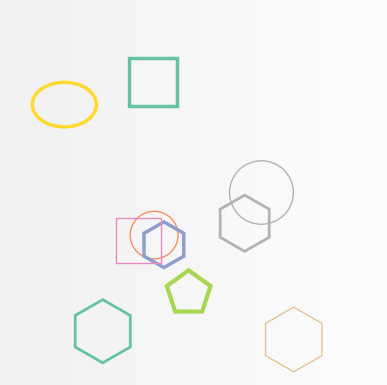[{"shape": "square", "thickness": 2.5, "radius": 0.31, "center": [0.395, 0.787]}, {"shape": "hexagon", "thickness": 2, "radius": 0.41, "center": [0.265, 0.14]}, {"shape": "circle", "thickness": 1, "radius": 0.31, "center": [0.398, 0.389]}, {"shape": "hexagon", "thickness": 2.5, "radius": 0.3, "center": [0.423, 0.364]}, {"shape": "square", "thickness": 1, "radius": 0.29, "center": [0.357, 0.376]}, {"shape": "pentagon", "thickness": 3, "radius": 0.3, "center": [0.487, 0.239]}, {"shape": "oval", "thickness": 2.5, "radius": 0.41, "center": [0.166, 0.728]}, {"shape": "hexagon", "thickness": 1, "radius": 0.42, "center": [0.758, 0.118]}, {"shape": "circle", "thickness": 1, "radius": 0.41, "center": [0.675, 0.5]}, {"shape": "hexagon", "thickness": 2, "radius": 0.37, "center": [0.631, 0.42]}]